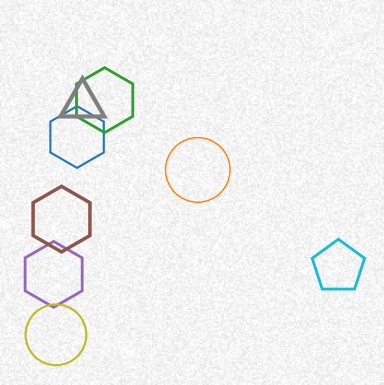[{"shape": "hexagon", "thickness": 1.5, "radius": 0.4, "center": [0.2, 0.644]}, {"shape": "circle", "thickness": 1, "radius": 0.42, "center": [0.514, 0.559]}, {"shape": "hexagon", "thickness": 2, "radius": 0.42, "center": [0.272, 0.74]}, {"shape": "hexagon", "thickness": 2, "radius": 0.43, "center": [0.139, 0.287]}, {"shape": "hexagon", "thickness": 2.5, "radius": 0.43, "center": [0.16, 0.431]}, {"shape": "triangle", "thickness": 3, "radius": 0.33, "center": [0.214, 0.73]}, {"shape": "circle", "thickness": 1.5, "radius": 0.39, "center": [0.145, 0.13]}, {"shape": "pentagon", "thickness": 2, "radius": 0.36, "center": [0.879, 0.307]}]